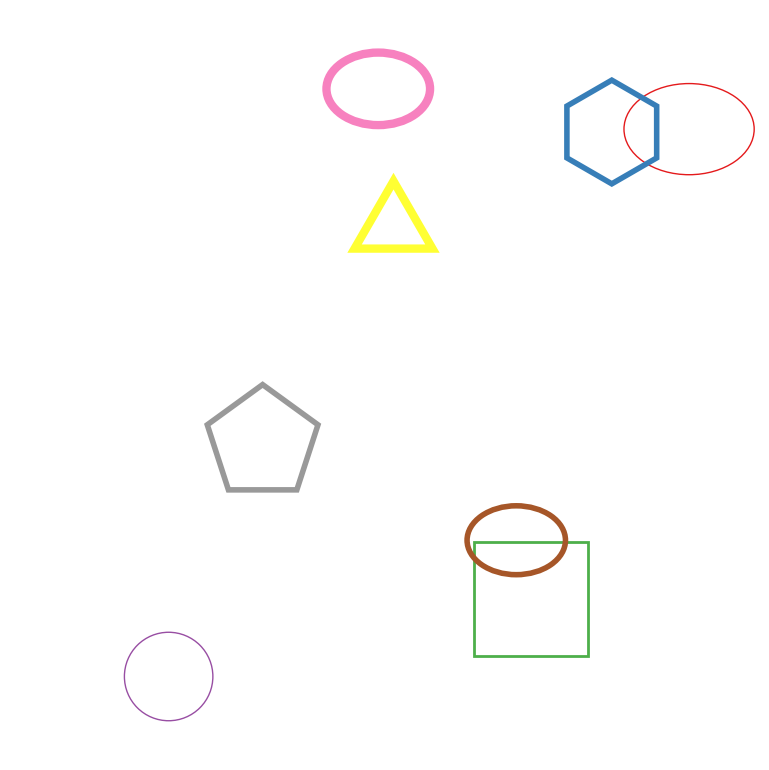[{"shape": "oval", "thickness": 0.5, "radius": 0.42, "center": [0.895, 0.832]}, {"shape": "hexagon", "thickness": 2, "radius": 0.34, "center": [0.795, 0.829]}, {"shape": "square", "thickness": 1, "radius": 0.37, "center": [0.689, 0.223]}, {"shape": "circle", "thickness": 0.5, "radius": 0.29, "center": [0.219, 0.121]}, {"shape": "triangle", "thickness": 3, "radius": 0.29, "center": [0.511, 0.706]}, {"shape": "oval", "thickness": 2, "radius": 0.32, "center": [0.67, 0.298]}, {"shape": "oval", "thickness": 3, "radius": 0.34, "center": [0.491, 0.885]}, {"shape": "pentagon", "thickness": 2, "radius": 0.38, "center": [0.341, 0.425]}]